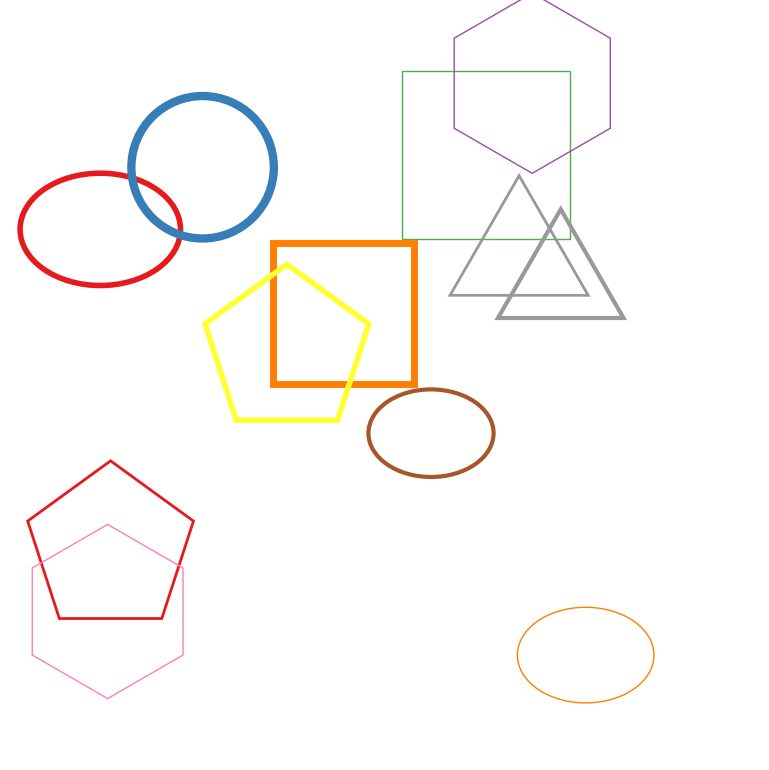[{"shape": "oval", "thickness": 2, "radius": 0.52, "center": [0.13, 0.702]}, {"shape": "pentagon", "thickness": 1, "radius": 0.57, "center": [0.144, 0.288]}, {"shape": "circle", "thickness": 3, "radius": 0.46, "center": [0.263, 0.783]}, {"shape": "square", "thickness": 0.5, "radius": 0.55, "center": [0.631, 0.799]}, {"shape": "hexagon", "thickness": 0.5, "radius": 0.59, "center": [0.691, 0.892]}, {"shape": "oval", "thickness": 0.5, "radius": 0.44, "center": [0.761, 0.149]}, {"shape": "square", "thickness": 2.5, "radius": 0.46, "center": [0.446, 0.593]}, {"shape": "pentagon", "thickness": 2, "radius": 0.56, "center": [0.373, 0.545]}, {"shape": "oval", "thickness": 1.5, "radius": 0.41, "center": [0.56, 0.437]}, {"shape": "hexagon", "thickness": 0.5, "radius": 0.57, "center": [0.14, 0.206]}, {"shape": "triangle", "thickness": 1, "radius": 0.52, "center": [0.674, 0.668]}, {"shape": "triangle", "thickness": 1.5, "radius": 0.47, "center": [0.728, 0.634]}]